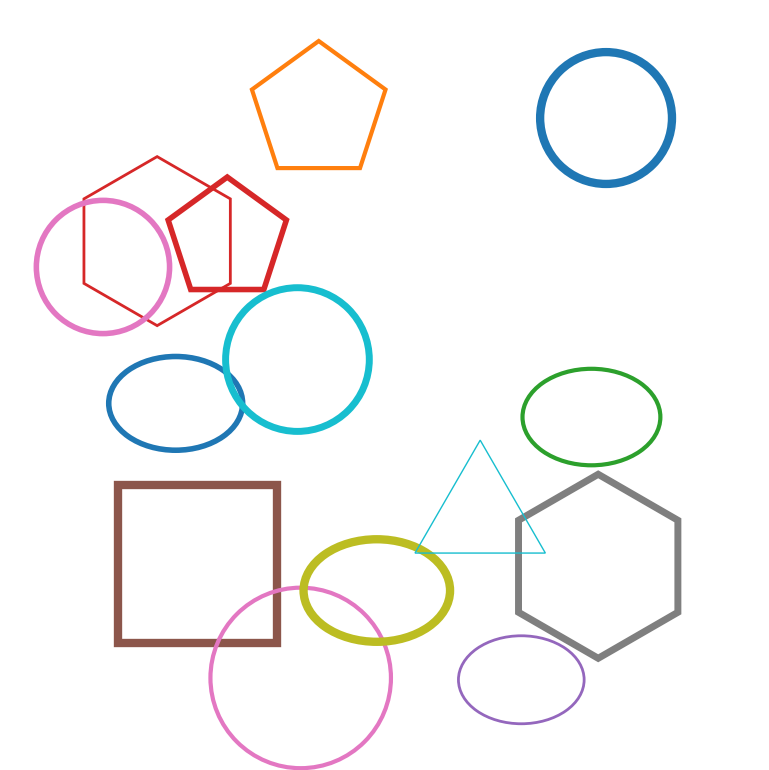[{"shape": "oval", "thickness": 2, "radius": 0.43, "center": [0.228, 0.476]}, {"shape": "circle", "thickness": 3, "radius": 0.43, "center": [0.787, 0.847]}, {"shape": "pentagon", "thickness": 1.5, "radius": 0.46, "center": [0.414, 0.856]}, {"shape": "oval", "thickness": 1.5, "radius": 0.45, "center": [0.768, 0.458]}, {"shape": "hexagon", "thickness": 1, "radius": 0.55, "center": [0.204, 0.687]}, {"shape": "pentagon", "thickness": 2, "radius": 0.4, "center": [0.295, 0.689]}, {"shape": "oval", "thickness": 1, "radius": 0.41, "center": [0.677, 0.117]}, {"shape": "square", "thickness": 3, "radius": 0.52, "center": [0.256, 0.268]}, {"shape": "circle", "thickness": 1.5, "radius": 0.59, "center": [0.391, 0.12]}, {"shape": "circle", "thickness": 2, "radius": 0.43, "center": [0.134, 0.653]}, {"shape": "hexagon", "thickness": 2.5, "radius": 0.6, "center": [0.777, 0.265]}, {"shape": "oval", "thickness": 3, "radius": 0.48, "center": [0.489, 0.233]}, {"shape": "circle", "thickness": 2.5, "radius": 0.47, "center": [0.386, 0.533]}, {"shape": "triangle", "thickness": 0.5, "radius": 0.49, "center": [0.624, 0.331]}]